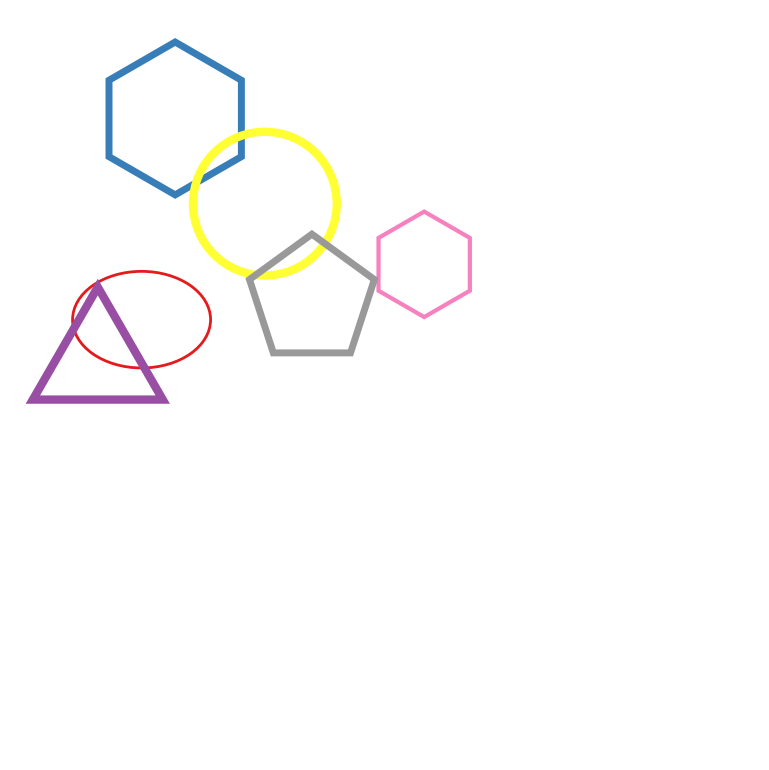[{"shape": "oval", "thickness": 1, "radius": 0.45, "center": [0.184, 0.585]}, {"shape": "hexagon", "thickness": 2.5, "radius": 0.5, "center": [0.228, 0.846]}, {"shape": "triangle", "thickness": 3, "radius": 0.49, "center": [0.127, 0.53]}, {"shape": "circle", "thickness": 3, "radius": 0.47, "center": [0.344, 0.735]}, {"shape": "hexagon", "thickness": 1.5, "radius": 0.34, "center": [0.551, 0.657]}, {"shape": "pentagon", "thickness": 2.5, "radius": 0.43, "center": [0.405, 0.611]}]